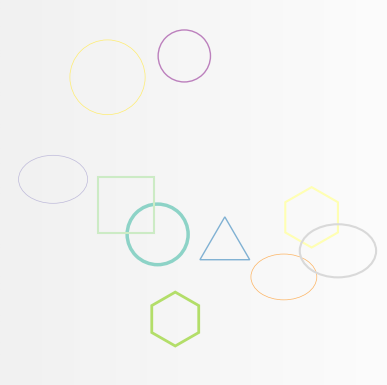[{"shape": "circle", "thickness": 2.5, "radius": 0.39, "center": [0.407, 0.391]}, {"shape": "hexagon", "thickness": 1.5, "radius": 0.39, "center": [0.804, 0.435]}, {"shape": "oval", "thickness": 0.5, "radius": 0.45, "center": [0.137, 0.534]}, {"shape": "triangle", "thickness": 1, "radius": 0.37, "center": [0.58, 0.362]}, {"shape": "oval", "thickness": 0.5, "radius": 0.43, "center": [0.733, 0.281]}, {"shape": "hexagon", "thickness": 2, "radius": 0.35, "center": [0.452, 0.171]}, {"shape": "oval", "thickness": 1.5, "radius": 0.49, "center": [0.872, 0.349]}, {"shape": "circle", "thickness": 1, "radius": 0.34, "center": [0.476, 0.855]}, {"shape": "square", "thickness": 1.5, "radius": 0.36, "center": [0.325, 0.468]}, {"shape": "circle", "thickness": 0.5, "radius": 0.49, "center": [0.277, 0.799]}]